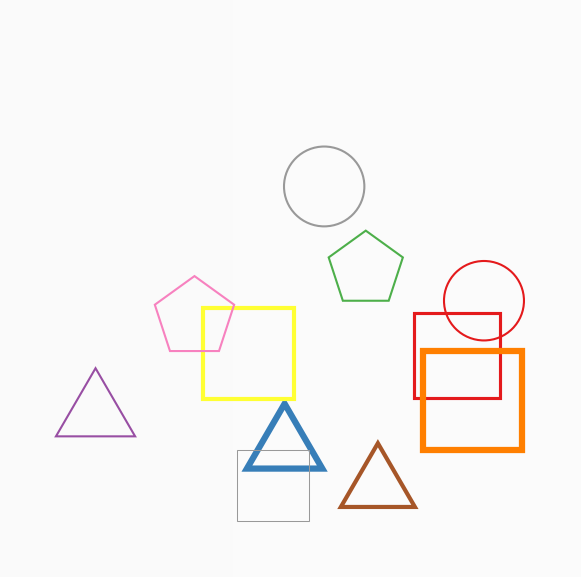[{"shape": "circle", "thickness": 1, "radius": 0.34, "center": [0.833, 0.478]}, {"shape": "square", "thickness": 1.5, "radius": 0.37, "center": [0.787, 0.383]}, {"shape": "triangle", "thickness": 3, "radius": 0.37, "center": [0.49, 0.225]}, {"shape": "pentagon", "thickness": 1, "radius": 0.34, "center": [0.629, 0.533]}, {"shape": "triangle", "thickness": 1, "radius": 0.39, "center": [0.164, 0.283]}, {"shape": "square", "thickness": 3, "radius": 0.43, "center": [0.813, 0.306]}, {"shape": "square", "thickness": 2, "radius": 0.39, "center": [0.427, 0.387]}, {"shape": "triangle", "thickness": 2, "radius": 0.37, "center": [0.65, 0.158]}, {"shape": "pentagon", "thickness": 1, "radius": 0.36, "center": [0.335, 0.449]}, {"shape": "circle", "thickness": 1, "radius": 0.35, "center": [0.558, 0.676]}, {"shape": "square", "thickness": 0.5, "radius": 0.31, "center": [0.47, 0.159]}]